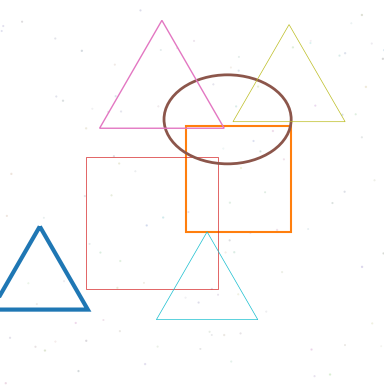[{"shape": "triangle", "thickness": 3, "radius": 0.72, "center": [0.103, 0.268]}, {"shape": "square", "thickness": 1.5, "radius": 0.68, "center": [0.619, 0.535]}, {"shape": "square", "thickness": 0.5, "radius": 0.86, "center": [0.395, 0.42]}, {"shape": "oval", "thickness": 2, "radius": 0.83, "center": [0.591, 0.69]}, {"shape": "triangle", "thickness": 1, "radius": 0.93, "center": [0.42, 0.76]}, {"shape": "triangle", "thickness": 0.5, "radius": 0.84, "center": [0.751, 0.768]}, {"shape": "triangle", "thickness": 0.5, "radius": 0.76, "center": [0.538, 0.246]}]